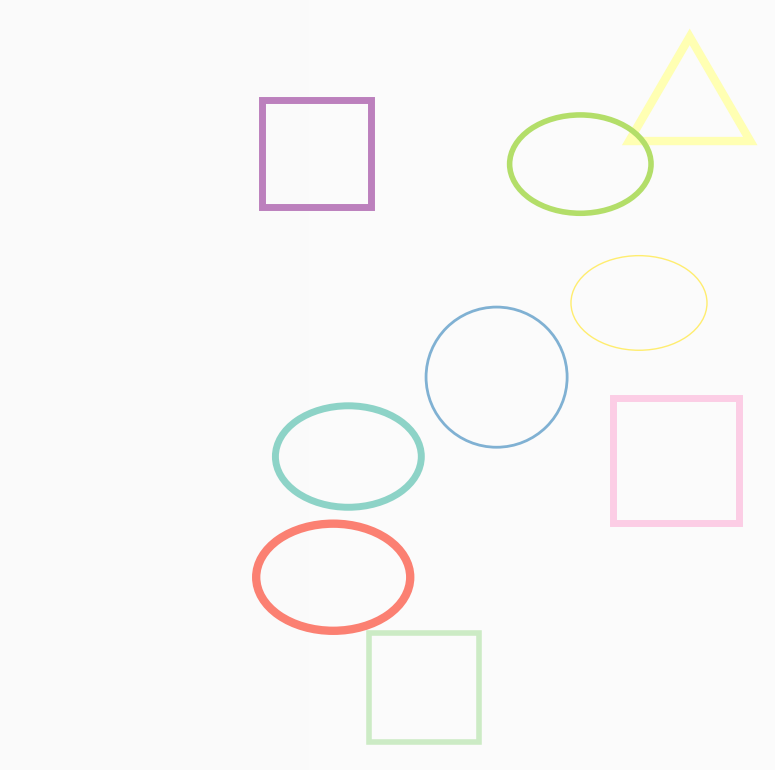[{"shape": "oval", "thickness": 2.5, "radius": 0.47, "center": [0.449, 0.407]}, {"shape": "triangle", "thickness": 3, "radius": 0.45, "center": [0.89, 0.862]}, {"shape": "oval", "thickness": 3, "radius": 0.5, "center": [0.43, 0.25]}, {"shape": "circle", "thickness": 1, "radius": 0.46, "center": [0.641, 0.51]}, {"shape": "oval", "thickness": 2, "radius": 0.46, "center": [0.749, 0.787]}, {"shape": "square", "thickness": 2.5, "radius": 0.41, "center": [0.872, 0.401]}, {"shape": "square", "thickness": 2.5, "radius": 0.35, "center": [0.409, 0.801]}, {"shape": "square", "thickness": 2, "radius": 0.35, "center": [0.547, 0.107]}, {"shape": "oval", "thickness": 0.5, "radius": 0.44, "center": [0.824, 0.607]}]